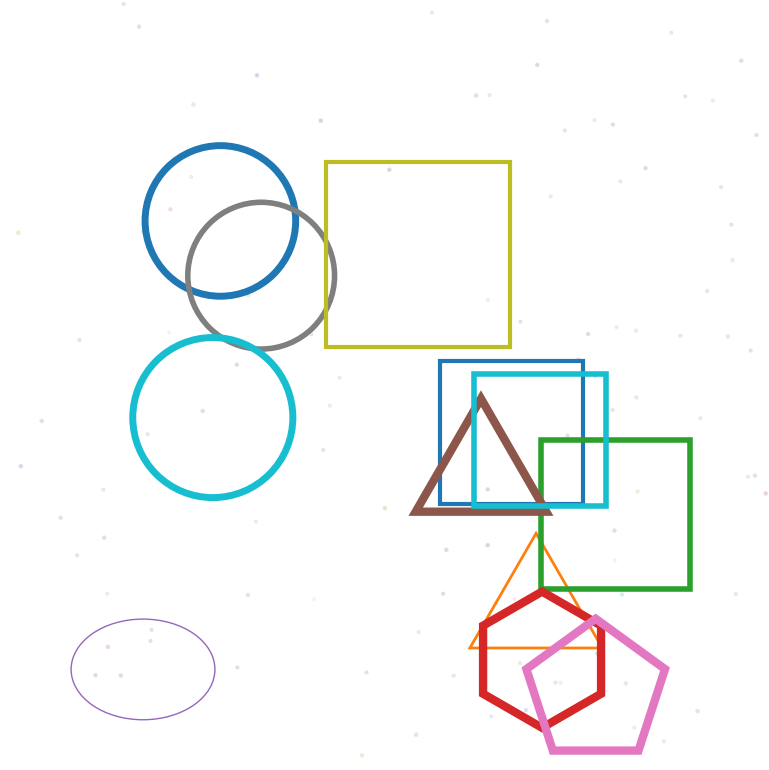[{"shape": "square", "thickness": 1.5, "radius": 0.46, "center": [0.665, 0.438]}, {"shape": "circle", "thickness": 2.5, "radius": 0.49, "center": [0.286, 0.713]}, {"shape": "triangle", "thickness": 1, "radius": 0.5, "center": [0.696, 0.208]}, {"shape": "square", "thickness": 2, "radius": 0.49, "center": [0.799, 0.332]}, {"shape": "hexagon", "thickness": 3, "radius": 0.44, "center": [0.704, 0.143]}, {"shape": "oval", "thickness": 0.5, "radius": 0.47, "center": [0.186, 0.131]}, {"shape": "triangle", "thickness": 3, "radius": 0.49, "center": [0.625, 0.384]}, {"shape": "pentagon", "thickness": 3, "radius": 0.47, "center": [0.774, 0.102]}, {"shape": "circle", "thickness": 2, "radius": 0.48, "center": [0.339, 0.642]}, {"shape": "square", "thickness": 1.5, "radius": 0.6, "center": [0.543, 0.67]}, {"shape": "circle", "thickness": 2.5, "radius": 0.52, "center": [0.276, 0.458]}, {"shape": "square", "thickness": 2, "radius": 0.43, "center": [0.701, 0.429]}]